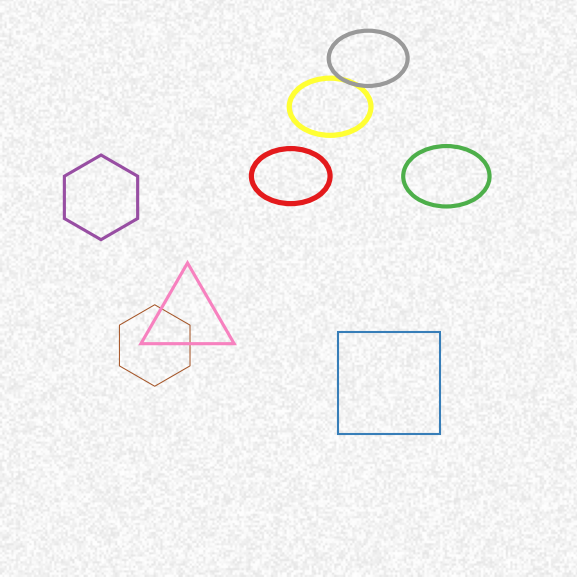[{"shape": "oval", "thickness": 2.5, "radius": 0.34, "center": [0.503, 0.694]}, {"shape": "square", "thickness": 1, "radius": 0.44, "center": [0.673, 0.336]}, {"shape": "oval", "thickness": 2, "radius": 0.37, "center": [0.773, 0.694]}, {"shape": "hexagon", "thickness": 1.5, "radius": 0.37, "center": [0.175, 0.657]}, {"shape": "oval", "thickness": 2.5, "radius": 0.35, "center": [0.572, 0.814]}, {"shape": "hexagon", "thickness": 0.5, "radius": 0.35, "center": [0.268, 0.401]}, {"shape": "triangle", "thickness": 1.5, "radius": 0.47, "center": [0.325, 0.451]}, {"shape": "oval", "thickness": 2, "radius": 0.34, "center": [0.638, 0.898]}]